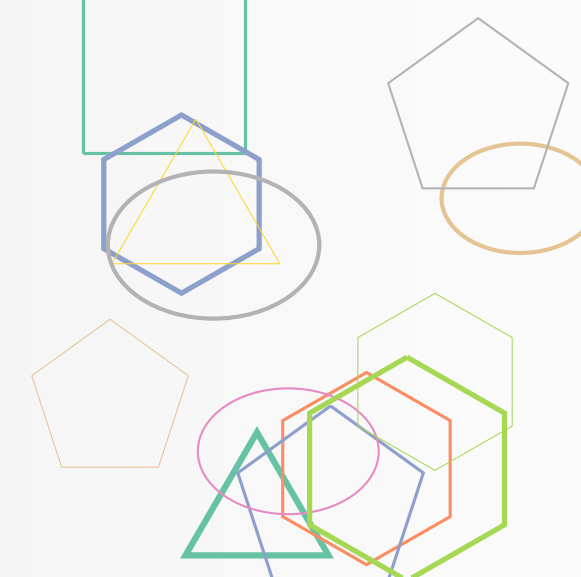[{"shape": "triangle", "thickness": 3, "radius": 0.71, "center": [0.442, 0.108]}, {"shape": "square", "thickness": 1.5, "radius": 0.7, "center": [0.282, 0.873]}, {"shape": "hexagon", "thickness": 1.5, "radius": 0.83, "center": [0.63, 0.188]}, {"shape": "hexagon", "thickness": 2.5, "radius": 0.77, "center": [0.312, 0.646]}, {"shape": "pentagon", "thickness": 1.5, "radius": 0.84, "center": [0.569, 0.128]}, {"shape": "oval", "thickness": 1, "radius": 0.78, "center": [0.496, 0.218]}, {"shape": "hexagon", "thickness": 0.5, "radius": 0.77, "center": [0.748, 0.338]}, {"shape": "hexagon", "thickness": 2.5, "radius": 0.97, "center": [0.7, 0.187]}, {"shape": "triangle", "thickness": 0.5, "radius": 0.83, "center": [0.337, 0.626]}, {"shape": "pentagon", "thickness": 0.5, "radius": 0.71, "center": [0.189, 0.305]}, {"shape": "oval", "thickness": 2, "radius": 0.68, "center": [0.895, 0.656]}, {"shape": "pentagon", "thickness": 1, "radius": 0.81, "center": [0.823, 0.805]}, {"shape": "oval", "thickness": 2, "radius": 0.91, "center": [0.367, 0.575]}]